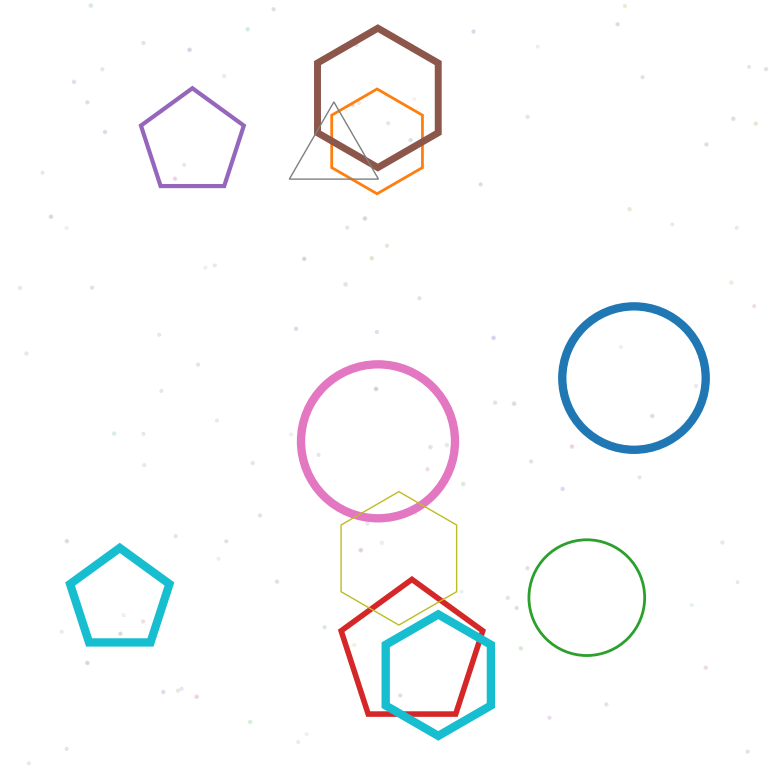[{"shape": "circle", "thickness": 3, "radius": 0.47, "center": [0.823, 0.509]}, {"shape": "hexagon", "thickness": 1, "radius": 0.34, "center": [0.49, 0.816]}, {"shape": "circle", "thickness": 1, "radius": 0.38, "center": [0.762, 0.224]}, {"shape": "pentagon", "thickness": 2, "radius": 0.48, "center": [0.535, 0.151]}, {"shape": "pentagon", "thickness": 1.5, "radius": 0.35, "center": [0.25, 0.815]}, {"shape": "hexagon", "thickness": 2.5, "radius": 0.45, "center": [0.491, 0.873]}, {"shape": "circle", "thickness": 3, "radius": 0.5, "center": [0.491, 0.427]}, {"shape": "triangle", "thickness": 0.5, "radius": 0.33, "center": [0.434, 0.801]}, {"shape": "hexagon", "thickness": 0.5, "radius": 0.43, "center": [0.518, 0.275]}, {"shape": "hexagon", "thickness": 3, "radius": 0.39, "center": [0.569, 0.123]}, {"shape": "pentagon", "thickness": 3, "radius": 0.34, "center": [0.156, 0.221]}]